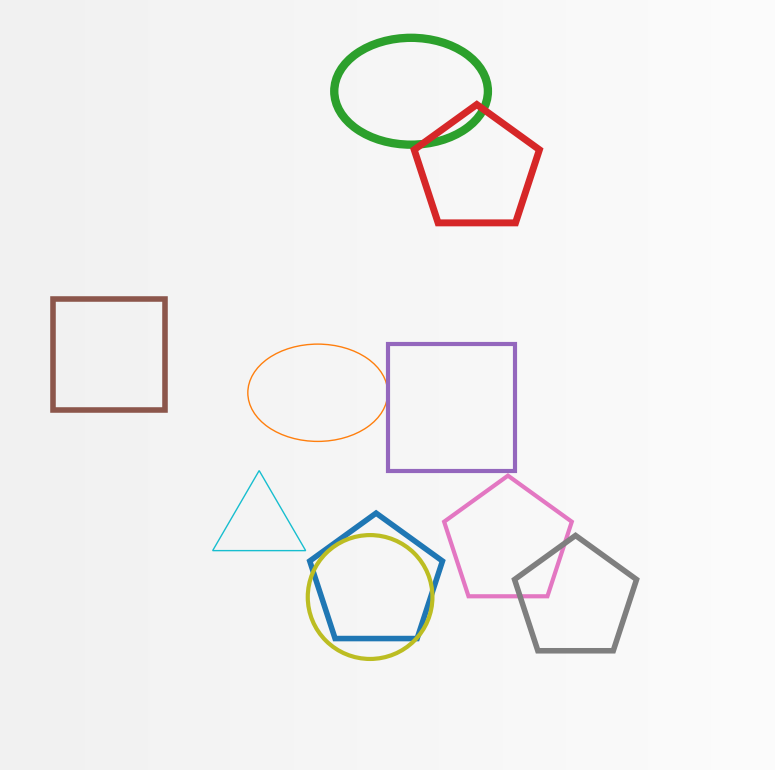[{"shape": "pentagon", "thickness": 2, "radius": 0.45, "center": [0.485, 0.244]}, {"shape": "oval", "thickness": 0.5, "radius": 0.45, "center": [0.41, 0.49]}, {"shape": "oval", "thickness": 3, "radius": 0.5, "center": [0.53, 0.882]}, {"shape": "pentagon", "thickness": 2.5, "radius": 0.42, "center": [0.615, 0.779]}, {"shape": "square", "thickness": 1.5, "radius": 0.41, "center": [0.582, 0.471]}, {"shape": "square", "thickness": 2, "radius": 0.36, "center": [0.141, 0.54]}, {"shape": "pentagon", "thickness": 1.5, "radius": 0.43, "center": [0.655, 0.296]}, {"shape": "pentagon", "thickness": 2, "radius": 0.41, "center": [0.743, 0.222]}, {"shape": "circle", "thickness": 1.5, "radius": 0.4, "center": [0.478, 0.225]}, {"shape": "triangle", "thickness": 0.5, "radius": 0.35, "center": [0.334, 0.32]}]